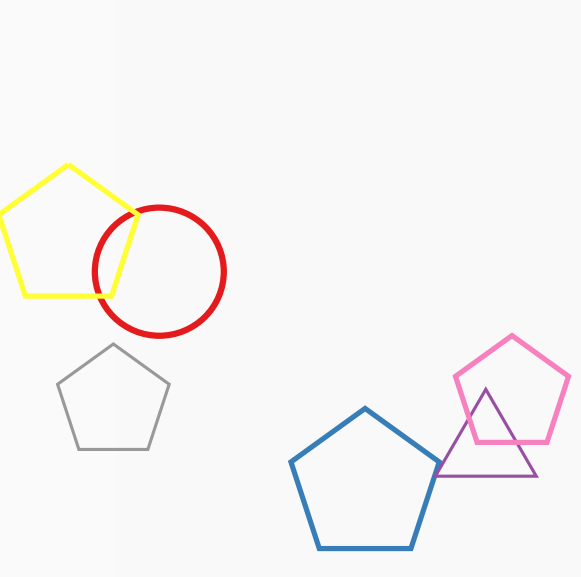[{"shape": "circle", "thickness": 3, "radius": 0.55, "center": [0.274, 0.529]}, {"shape": "pentagon", "thickness": 2.5, "radius": 0.67, "center": [0.628, 0.158]}, {"shape": "triangle", "thickness": 1.5, "radius": 0.5, "center": [0.836, 0.225]}, {"shape": "pentagon", "thickness": 2.5, "radius": 0.63, "center": [0.118, 0.588]}, {"shape": "pentagon", "thickness": 2.5, "radius": 0.51, "center": [0.881, 0.316]}, {"shape": "pentagon", "thickness": 1.5, "radius": 0.5, "center": [0.195, 0.303]}]